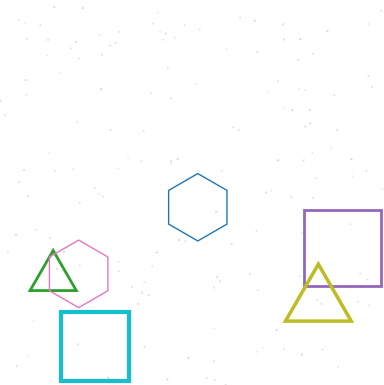[{"shape": "hexagon", "thickness": 1, "radius": 0.44, "center": [0.514, 0.462]}, {"shape": "triangle", "thickness": 2, "radius": 0.35, "center": [0.138, 0.28]}, {"shape": "square", "thickness": 2, "radius": 0.5, "center": [0.889, 0.356]}, {"shape": "hexagon", "thickness": 1, "radius": 0.44, "center": [0.204, 0.289]}, {"shape": "triangle", "thickness": 2.5, "radius": 0.49, "center": [0.827, 0.215]}, {"shape": "square", "thickness": 3, "radius": 0.45, "center": [0.246, 0.101]}]